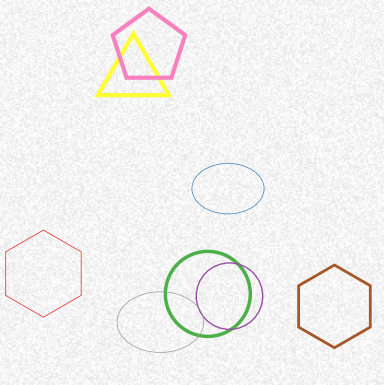[{"shape": "hexagon", "thickness": 0.5, "radius": 0.57, "center": [0.113, 0.289]}, {"shape": "oval", "thickness": 0.5, "radius": 0.47, "center": [0.592, 0.51]}, {"shape": "circle", "thickness": 2.5, "radius": 0.55, "center": [0.54, 0.237]}, {"shape": "circle", "thickness": 1, "radius": 0.43, "center": [0.596, 0.231]}, {"shape": "triangle", "thickness": 3, "radius": 0.53, "center": [0.347, 0.806]}, {"shape": "hexagon", "thickness": 2, "radius": 0.54, "center": [0.869, 0.204]}, {"shape": "pentagon", "thickness": 3, "radius": 0.5, "center": [0.387, 0.878]}, {"shape": "oval", "thickness": 0.5, "radius": 0.56, "center": [0.417, 0.163]}]